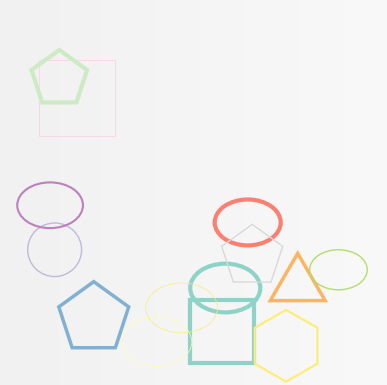[{"shape": "oval", "thickness": 3, "radius": 0.45, "center": [0.581, 0.252]}, {"shape": "square", "thickness": 3, "radius": 0.41, "center": [0.573, 0.139]}, {"shape": "oval", "thickness": 0.5, "radius": 0.46, "center": [0.404, 0.112]}, {"shape": "circle", "thickness": 1, "radius": 0.35, "center": [0.141, 0.351]}, {"shape": "oval", "thickness": 3, "radius": 0.43, "center": [0.639, 0.422]}, {"shape": "pentagon", "thickness": 2.5, "radius": 0.47, "center": [0.242, 0.174]}, {"shape": "triangle", "thickness": 2.5, "radius": 0.41, "center": [0.768, 0.26]}, {"shape": "oval", "thickness": 1, "radius": 0.37, "center": [0.873, 0.299]}, {"shape": "square", "thickness": 0.5, "radius": 0.49, "center": [0.199, 0.745]}, {"shape": "pentagon", "thickness": 1, "radius": 0.41, "center": [0.651, 0.335]}, {"shape": "oval", "thickness": 1.5, "radius": 0.42, "center": [0.129, 0.467]}, {"shape": "pentagon", "thickness": 3, "radius": 0.38, "center": [0.153, 0.795]}, {"shape": "oval", "thickness": 0.5, "radius": 0.46, "center": [0.469, 0.2]}, {"shape": "hexagon", "thickness": 1.5, "radius": 0.47, "center": [0.738, 0.102]}]